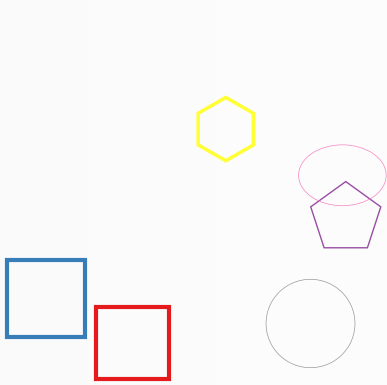[{"shape": "square", "thickness": 3, "radius": 0.47, "center": [0.342, 0.109]}, {"shape": "square", "thickness": 3, "radius": 0.5, "center": [0.118, 0.226]}, {"shape": "pentagon", "thickness": 1, "radius": 0.48, "center": [0.892, 0.433]}, {"shape": "hexagon", "thickness": 2.5, "radius": 0.41, "center": [0.583, 0.665]}, {"shape": "oval", "thickness": 0.5, "radius": 0.56, "center": [0.884, 0.545]}, {"shape": "circle", "thickness": 0.5, "radius": 0.57, "center": [0.801, 0.16]}]